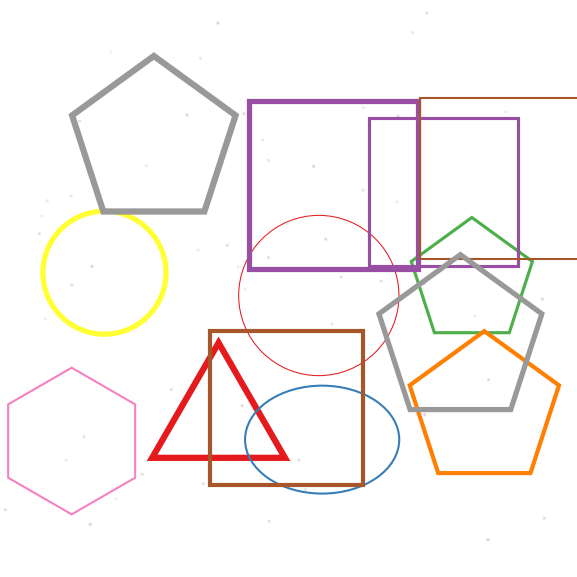[{"shape": "circle", "thickness": 0.5, "radius": 0.69, "center": [0.552, 0.487]}, {"shape": "triangle", "thickness": 3, "radius": 0.66, "center": [0.378, 0.273]}, {"shape": "oval", "thickness": 1, "radius": 0.67, "center": [0.558, 0.238]}, {"shape": "pentagon", "thickness": 1.5, "radius": 0.55, "center": [0.817, 0.512]}, {"shape": "square", "thickness": 2.5, "radius": 0.73, "center": [0.577, 0.679]}, {"shape": "square", "thickness": 1.5, "radius": 0.64, "center": [0.768, 0.667]}, {"shape": "pentagon", "thickness": 2, "radius": 0.68, "center": [0.839, 0.29]}, {"shape": "circle", "thickness": 2.5, "radius": 0.53, "center": [0.181, 0.527]}, {"shape": "square", "thickness": 2, "radius": 0.67, "center": [0.496, 0.293]}, {"shape": "square", "thickness": 1, "radius": 0.7, "center": [0.868, 0.69]}, {"shape": "hexagon", "thickness": 1, "radius": 0.63, "center": [0.124, 0.235]}, {"shape": "pentagon", "thickness": 3, "radius": 0.74, "center": [0.266, 0.753]}, {"shape": "pentagon", "thickness": 2.5, "radius": 0.74, "center": [0.797, 0.41]}]